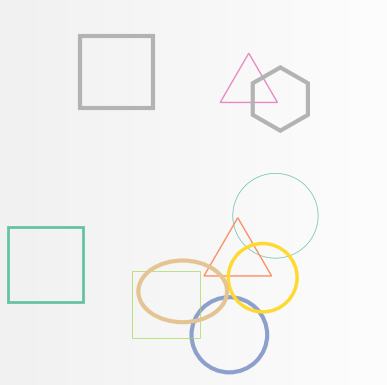[{"shape": "square", "thickness": 2, "radius": 0.49, "center": [0.117, 0.314]}, {"shape": "circle", "thickness": 0.5, "radius": 0.55, "center": [0.711, 0.44]}, {"shape": "triangle", "thickness": 1, "radius": 0.5, "center": [0.614, 0.334]}, {"shape": "circle", "thickness": 3, "radius": 0.49, "center": [0.592, 0.13]}, {"shape": "triangle", "thickness": 1, "radius": 0.43, "center": [0.642, 0.777]}, {"shape": "square", "thickness": 0.5, "radius": 0.44, "center": [0.429, 0.209]}, {"shape": "circle", "thickness": 2.5, "radius": 0.44, "center": [0.678, 0.279]}, {"shape": "oval", "thickness": 3, "radius": 0.57, "center": [0.472, 0.243]}, {"shape": "hexagon", "thickness": 3, "radius": 0.41, "center": [0.723, 0.743]}, {"shape": "square", "thickness": 3, "radius": 0.47, "center": [0.301, 0.813]}]